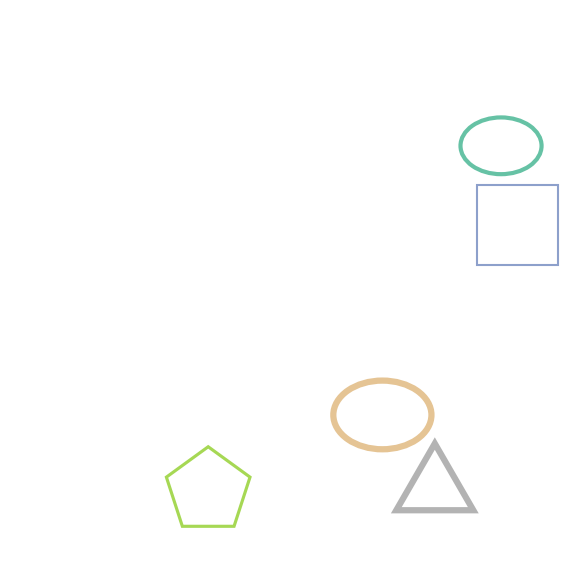[{"shape": "oval", "thickness": 2, "radius": 0.35, "center": [0.868, 0.747]}, {"shape": "square", "thickness": 1, "radius": 0.35, "center": [0.896, 0.609]}, {"shape": "pentagon", "thickness": 1.5, "radius": 0.38, "center": [0.361, 0.149]}, {"shape": "oval", "thickness": 3, "radius": 0.42, "center": [0.662, 0.281]}, {"shape": "triangle", "thickness": 3, "radius": 0.38, "center": [0.753, 0.154]}]